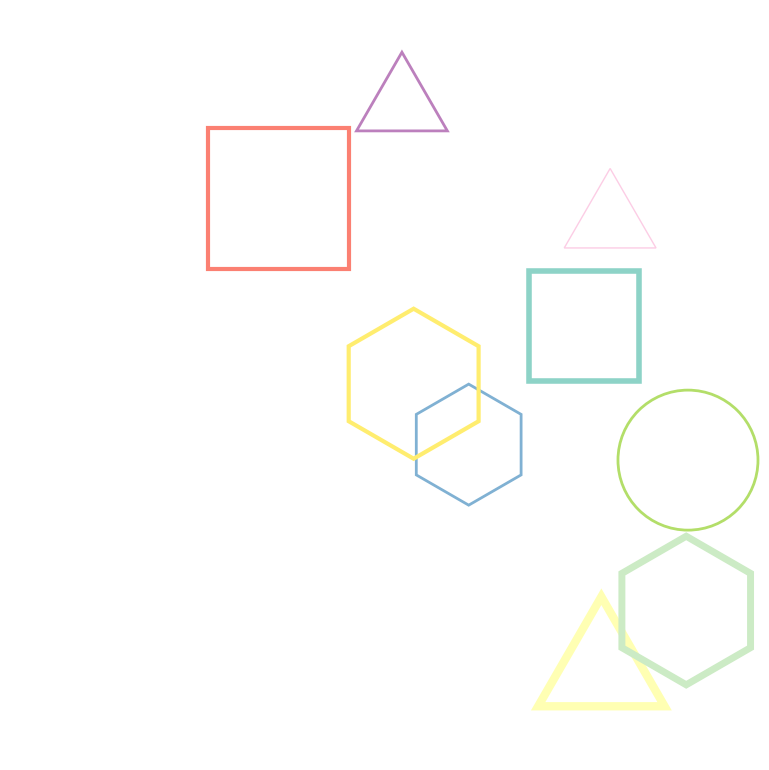[{"shape": "square", "thickness": 2, "radius": 0.36, "center": [0.759, 0.577]}, {"shape": "triangle", "thickness": 3, "radius": 0.47, "center": [0.781, 0.13]}, {"shape": "square", "thickness": 1.5, "radius": 0.46, "center": [0.362, 0.742]}, {"shape": "hexagon", "thickness": 1, "radius": 0.39, "center": [0.609, 0.423]}, {"shape": "circle", "thickness": 1, "radius": 0.45, "center": [0.893, 0.402]}, {"shape": "triangle", "thickness": 0.5, "radius": 0.34, "center": [0.792, 0.712]}, {"shape": "triangle", "thickness": 1, "radius": 0.34, "center": [0.522, 0.864]}, {"shape": "hexagon", "thickness": 2.5, "radius": 0.48, "center": [0.891, 0.207]}, {"shape": "hexagon", "thickness": 1.5, "radius": 0.49, "center": [0.537, 0.502]}]